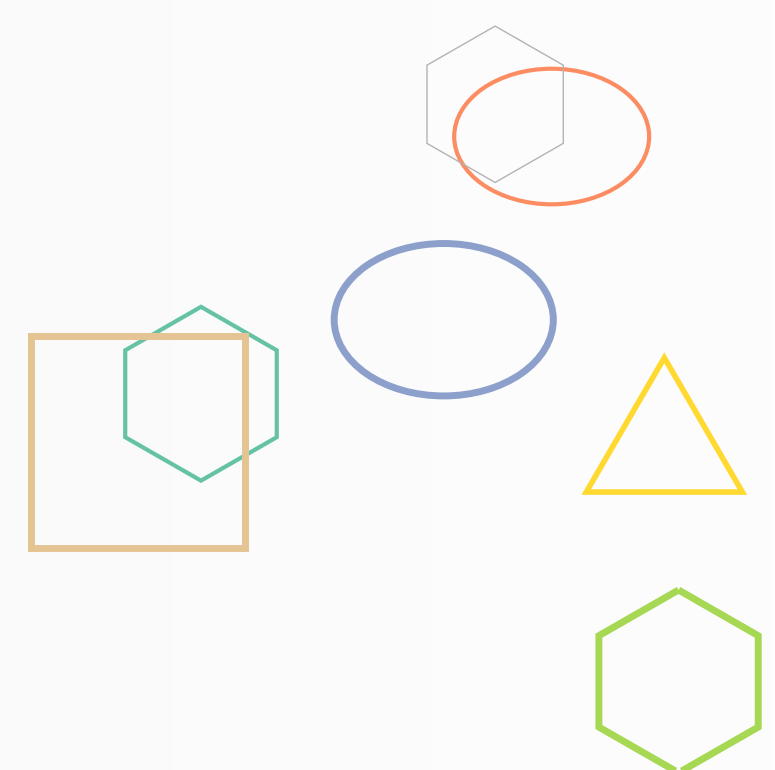[{"shape": "hexagon", "thickness": 1.5, "radius": 0.56, "center": [0.259, 0.489]}, {"shape": "oval", "thickness": 1.5, "radius": 0.63, "center": [0.712, 0.823]}, {"shape": "oval", "thickness": 2.5, "radius": 0.71, "center": [0.573, 0.585]}, {"shape": "hexagon", "thickness": 2.5, "radius": 0.59, "center": [0.876, 0.115]}, {"shape": "triangle", "thickness": 2, "radius": 0.58, "center": [0.857, 0.419]}, {"shape": "square", "thickness": 2.5, "radius": 0.69, "center": [0.178, 0.426]}, {"shape": "hexagon", "thickness": 0.5, "radius": 0.51, "center": [0.639, 0.865]}]